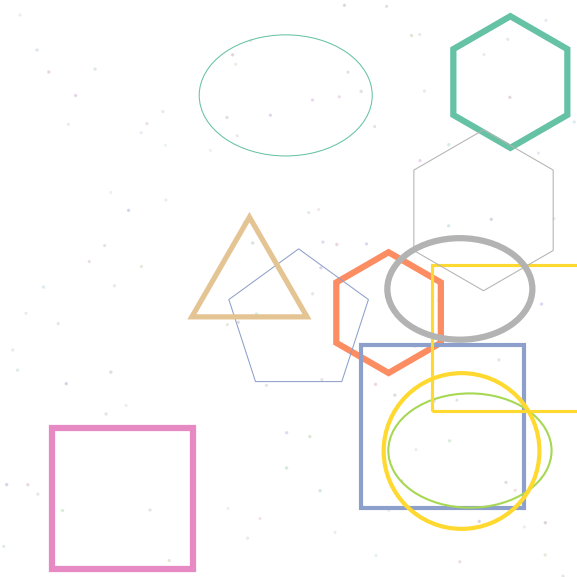[{"shape": "hexagon", "thickness": 3, "radius": 0.57, "center": [0.884, 0.857]}, {"shape": "oval", "thickness": 0.5, "radius": 0.75, "center": [0.495, 0.834]}, {"shape": "hexagon", "thickness": 3, "radius": 0.52, "center": [0.673, 0.458]}, {"shape": "pentagon", "thickness": 0.5, "radius": 0.64, "center": [0.517, 0.441]}, {"shape": "square", "thickness": 2, "radius": 0.71, "center": [0.766, 0.26]}, {"shape": "square", "thickness": 3, "radius": 0.61, "center": [0.213, 0.136]}, {"shape": "oval", "thickness": 1, "radius": 0.71, "center": [0.814, 0.219]}, {"shape": "square", "thickness": 1.5, "radius": 0.63, "center": [0.875, 0.414]}, {"shape": "circle", "thickness": 2, "radius": 0.67, "center": [0.799, 0.218]}, {"shape": "triangle", "thickness": 2.5, "radius": 0.58, "center": [0.432, 0.508]}, {"shape": "hexagon", "thickness": 0.5, "radius": 0.7, "center": [0.837, 0.635]}, {"shape": "oval", "thickness": 3, "radius": 0.63, "center": [0.796, 0.499]}]